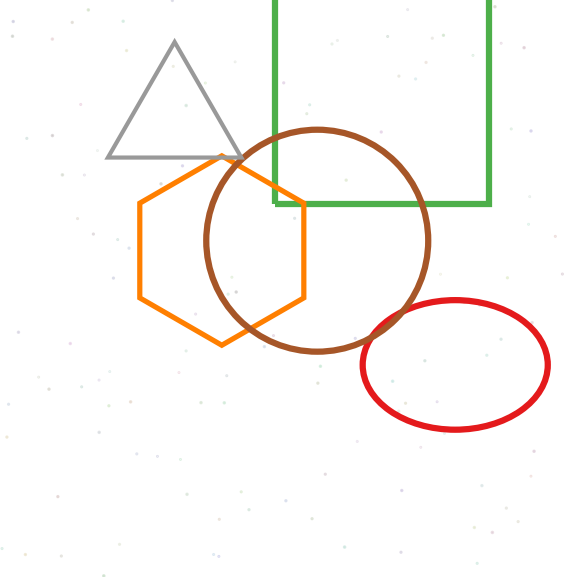[{"shape": "oval", "thickness": 3, "radius": 0.8, "center": [0.788, 0.367]}, {"shape": "square", "thickness": 3, "radius": 0.93, "center": [0.662, 0.832]}, {"shape": "hexagon", "thickness": 2.5, "radius": 0.82, "center": [0.384, 0.565]}, {"shape": "circle", "thickness": 3, "radius": 0.96, "center": [0.549, 0.582]}, {"shape": "triangle", "thickness": 2, "radius": 0.67, "center": [0.302, 0.793]}]